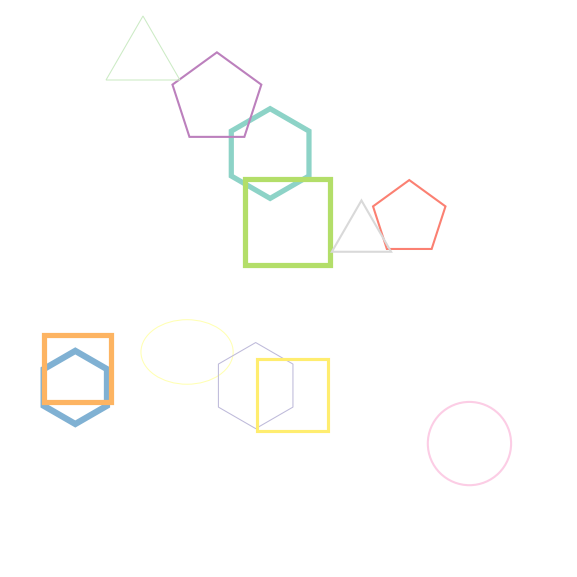[{"shape": "hexagon", "thickness": 2.5, "radius": 0.39, "center": [0.468, 0.733]}, {"shape": "oval", "thickness": 0.5, "radius": 0.4, "center": [0.324, 0.39]}, {"shape": "hexagon", "thickness": 0.5, "radius": 0.37, "center": [0.443, 0.331]}, {"shape": "pentagon", "thickness": 1, "radius": 0.33, "center": [0.709, 0.621]}, {"shape": "hexagon", "thickness": 3, "radius": 0.32, "center": [0.13, 0.328]}, {"shape": "square", "thickness": 2.5, "radius": 0.29, "center": [0.135, 0.361]}, {"shape": "square", "thickness": 2.5, "radius": 0.37, "center": [0.498, 0.615]}, {"shape": "circle", "thickness": 1, "radius": 0.36, "center": [0.813, 0.231]}, {"shape": "triangle", "thickness": 1, "radius": 0.3, "center": [0.626, 0.593]}, {"shape": "pentagon", "thickness": 1, "radius": 0.4, "center": [0.376, 0.828]}, {"shape": "triangle", "thickness": 0.5, "radius": 0.37, "center": [0.248, 0.898]}, {"shape": "square", "thickness": 1.5, "radius": 0.31, "center": [0.506, 0.315]}]